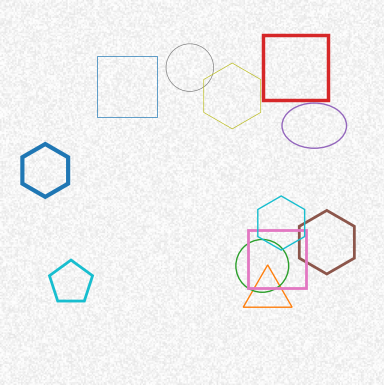[{"shape": "hexagon", "thickness": 3, "radius": 0.34, "center": [0.118, 0.557]}, {"shape": "square", "thickness": 0.5, "radius": 0.39, "center": [0.33, 0.775]}, {"shape": "triangle", "thickness": 1, "radius": 0.37, "center": [0.695, 0.239]}, {"shape": "circle", "thickness": 1, "radius": 0.34, "center": [0.681, 0.309]}, {"shape": "square", "thickness": 2.5, "radius": 0.42, "center": [0.768, 0.825]}, {"shape": "oval", "thickness": 1, "radius": 0.42, "center": [0.816, 0.674]}, {"shape": "hexagon", "thickness": 2, "radius": 0.41, "center": [0.849, 0.371]}, {"shape": "square", "thickness": 2, "radius": 0.38, "center": [0.719, 0.328]}, {"shape": "circle", "thickness": 0.5, "radius": 0.31, "center": [0.493, 0.824]}, {"shape": "hexagon", "thickness": 0.5, "radius": 0.43, "center": [0.603, 0.751]}, {"shape": "hexagon", "thickness": 1, "radius": 0.35, "center": [0.73, 0.421]}, {"shape": "pentagon", "thickness": 2, "radius": 0.29, "center": [0.184, 0.266]}]